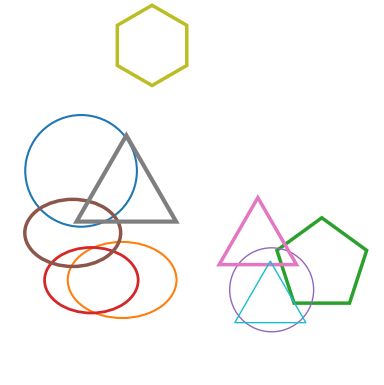[{"shape": "circle", "thickness": 1.5, "radius": 0.73, "center": [0.211, 0.556]}, {"shape": "oval", "thickness": 1.5, "radius": 0.71, "center": [0.317, 0.273]}, {"shape": "pentagon", "thickness": 2.5, "radius": 0.61, "center": [0.836, 0.312]}, {"shape": "oval", "thickness": 2, "radius": 0.61, "center": [0.237, 0.272]}, {"shape": "circle", "thickness": 1, "radius": 0.55, "center": [0.706, 0.247]}, {"shape": "oval", "thickness": 2.5, "radius": 0.62, "center": [0.189, 0.395]}, {"shape": "triangle", "thickness": 2.5, "radius": 0.58, "center": [0.67, 0.371]}, {"shape": "triangle", "thickness": 3, "radius": 0.75, "center": [0.328, 0.499]}, {"shape": "hexagon", "thickness": 2.5, "radius": 0.52, "center": [0.395, 0.882]}, {"shape": "triangle", "thickness": 1, "radius": 0.53, "center": [0.702, 0.215]}]